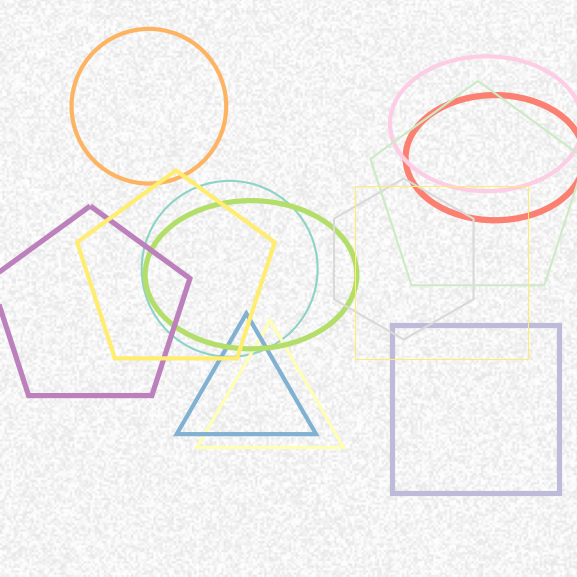[{"shape": "circle", "thickness": 1, "radius": 0.76, "center": [0.398, 0.534]}, {"shape": "triangle", "thickness": 1.5, "radius": 0.73, "center": [0.468, 0.298]}, {"shape": "square", "thickness": 2.5, "radius": 0.73, "center": [0.823, 0.291]}, {"shape": "oval", "thickness": 3, "radius": 0.77, "center": [0.857, 0.726]}, {"shape": "triangle", "thickness": 2, "radius": 0.7, "center": [0.427, 0.317]}, {"shape": "circle", "thickness": 2, "radius": 0.67, "center": [0.258, 0.815]}, {"shape": "oval", "thickness": 2.5, "radius": 0.92, "center": [0.435, 0.523]}, {"shape": "oval", "thickness": 2, "radius": 0.83, "center": [0.842, 0.785]}, {"shape": "hexagon", "thickness": 1, "radius": 0.7, "center": [0.699, 0.551]}, {"shape": "pentagon", "thickness": 2.5, "radius": 0.91, "center": [0.156, 0.461]}, {"shape": "pentagon", "thickness": 1, "radius": 0.98, "center": [0.828, 0.663]}, {"shape": "square", "thickness": 0.5, "radius": 0.75, "center": [0.764, 0.528]}, {"shape": "pentagon", "thickness": 2, "radius": 0.9, "center": [0.305, 0.524]}]